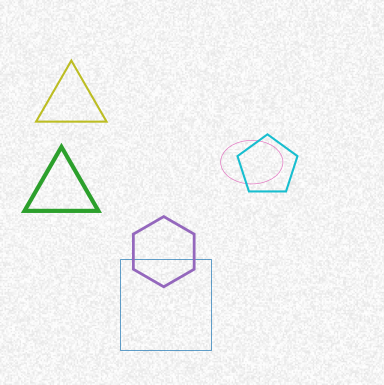[{"shape": "square", "thickness": 0.5, "radius": 0.59, "center": [0.43, 0.21]}, {"shape": "triangle", "thickness": 3, "radius": 0.55, "center": [0.16, 0.508]}, {"shape": "hexagon", "thickness": 2, "radius": 0.46, "center": [0.425, 0.346]}, {"shape": "oval", "thickness": 0.5, "radius": 0.4, "center": [0.654, 0.579]}, {"shape": "triangle", "thickness": 1.5, "radius": 0.53, "center": [0.185, 0.737]}, {"shape": "pentagon", "thickness": 1.5, "radius": 0.41, "center": [0.695, 0.569]}]